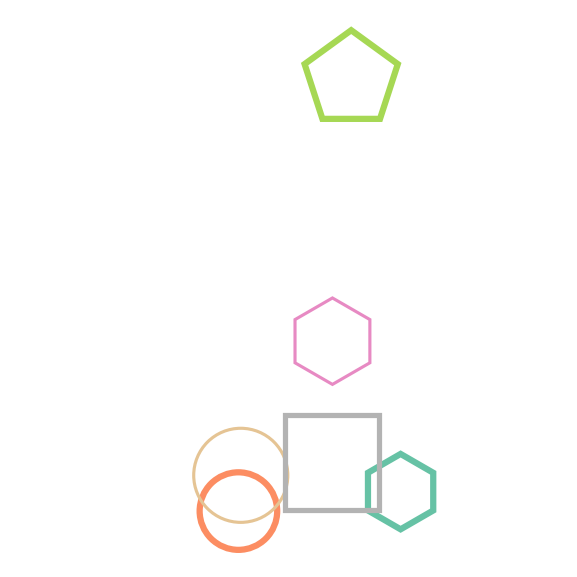[{"shape": "hexagon", "thickness": 3, "radius": 0.33, "center": [0.694, 0.148]}, {"shape": "circle", "thickness": 3, "radius": 0.34, "center": [0.413, 0.114]}, {"shape": "hexagon", "thickness": 1.5, "radius": 0.37, "center": [0.576, 0.408]}, {"shape": "pentagon", "thickness": 3, "radius": 0.42, "center": [0.608, 0.862]}, {"shape": "circle", "thickness": 1.5, "radius": 0.41, "center": [0.417, 0.176]}, {"shape": "square", "thickness": 2.5, "radius": 0.41, "center": [0.575, 0.198]}]